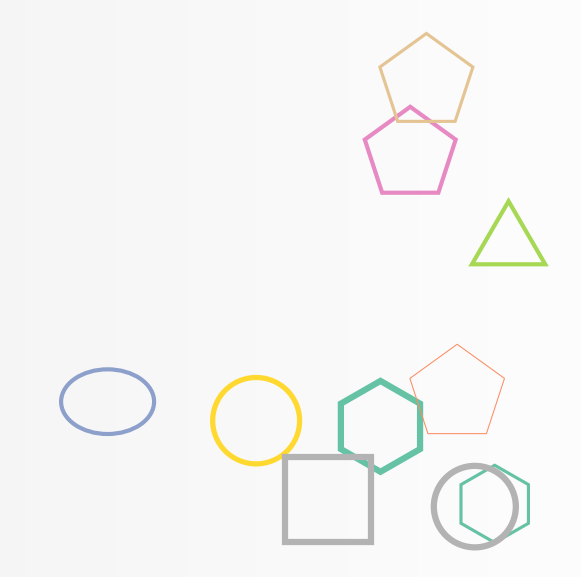[{"shape": "hexagon", "thickness": 1.5, "radius": 0.34, "center": [0.851, 0.126]}, {"shape": "hexagon", "thickness": 3, "radius": 0.39, "center": [0.655, 0.261]}, {"shape": "pentagon", "thickness": 0.5, "radius": 0.43, "center": [0.787, 0.317]}, {"shape": "oval", "thickness": 2, "radius": 0.4, "center": [0.185, 0.304]}, {"shape": "pentagon", "thickness": 2, "radius": 0.41, "center": [0.706, 0.732]}, {"shape": "triangle", "thickness": 2, "radius": 0.36, "center": [0.875, 0.578]}, {"shape": "circle", "thickness": 2.5, "radius": 0.37, "center": [0.441, 0.271]}, {"shape": "pentagon", "thickness": 1.5, "radius": 0.42, "center": [0.734, 0.857]}, {"shape": "circle", "thickness": 3, "radius": 0.35, "center": [0.817, 0.122]}, {"shape": "square", "thickness": 3, "radius": 0.37, "center": [0.564, 0.135]}]